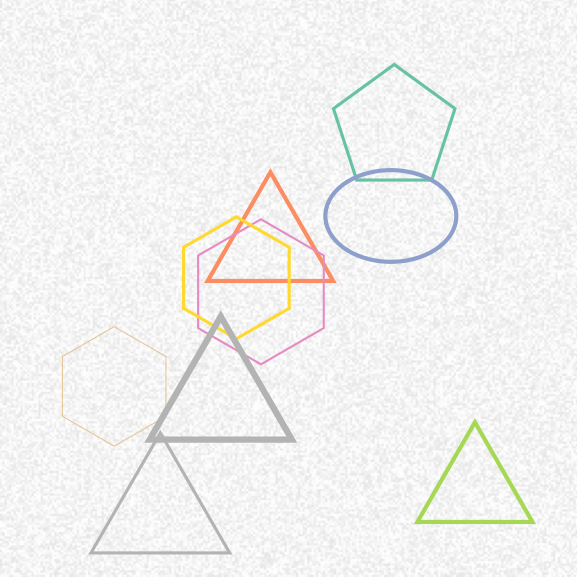[{"shape": "pentagon", "thickness": 1.5, "radius": 0.55, "center": [0.683, 0.777]}, {"shape": "triangle", "thickness": 2, "radius": 0.63, "center": [0.468, 0.575]}, {"shape": "oval", "thickness": 2, "radius": 0.57, "center": [0.677, 0.625]}, {"shape": "hexagon", "thickness": 1, "radius": 0.63, "center": [0.452, 0.494]}, {"shape": "triangle", "thickness": 2, "radius": 0.58, "center": [0.822, 0.153]}, {"shape": "hexagon", "thickness": 1.5, "radius": 0.53, "center": [0.409, 0.518]}, {"shape": "hexagon", "thickness": 0.5, "radius": 0.52, "center": [0.198, 0.33]}, {"shape": "triangle", "thickness": 3, "radius": 0.71, "center": [0.382, 0.309]}, {"shape": "triangle", "thickness": 1.5, "radius": 0.69, "center": [0.278, 0.111]}]